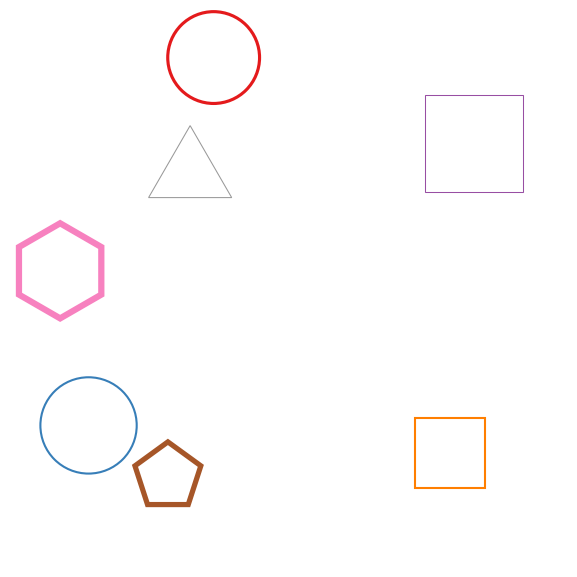[{"shape": "circle", "thickness": 1.5, "radius": 0.4, "center": [0.37, 0.899]}, {"shape": "circle", "thickness": 1, "radius": 0.42, "center": [0.153, 0.262]}, {"shape": "square", "thickness": 0.5, "radius": 0.42, "center": [0.821, 0.75]}, {"shape": "square", "thickness": 1, "radius": 0.3, "center": [0.78, 0.215]}, {"shape": "pentagon", "thickness": 2.5, "radius": 0.3, "center": [0.291, 0.174]}, {"shape": "hexagon", "thickness": 3, "radius": 0.41, "center": [0.104, 0.53]}, {"shape": "triangle", "thickness": 0.5, "radius": 0.42, "center": [0.329, 0.699]}]